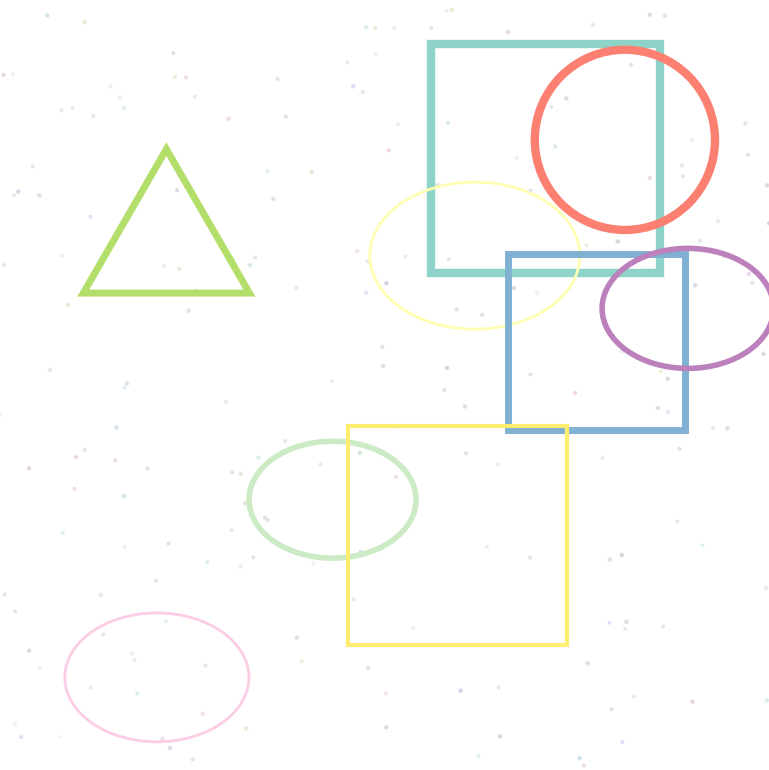[{"shape": "square", "thickness": 3, "radius": 0.74, "center": [0.708, 0.794]}, {"shape": "oval", "thickness": 1, "radius": 0.68, "center": [0.617, 0.668]}, {"shape": "circle", "thickness": 3, "radius": 0.59, "center": [0.812, 0.818]}, {"shape": "square", "thickness": 2.5, "radius": 0.57, "center": [0.774, 0.556]}, {"shape": "triangle", "thickness": 2.5, "radius": 0.62, "center": [0.216, 0.682]}, {"shape": "oval", "thickness": 1, "radius": 0.6, "center": [0.204, 0.12]}, {"shape": "oval", "thickness": 2, "radius": 0.56, "center": [0.893, 0.599]}, {"shape": "oval", "thickness": 2, "radius": 0.54, "center": [0.432, 0.351]}, {"shape": "square", "thickness": 1.5, "radius": 0.71, "center": [0.594, 0.305]}]